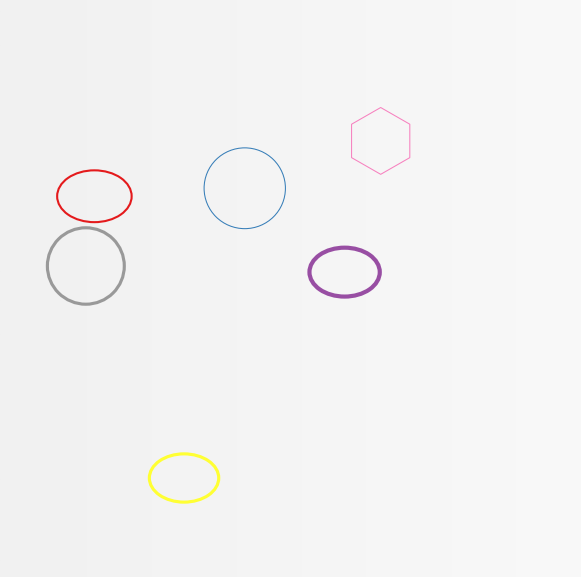[{"shape": "oval", "thickness": 1, "radius": 0.32, "center": [0.162, 0.659]}, {"shape": "circle", "thickness": 0.5, "radius": 0.35, "center": [0.421, 0.673]}, {"shape": "oval", "thickness": 2, "radius": 0.3, "center": [0.593, 0.528]}, {"shape": "oval", "thickness": 1.5, "radius": 0.3, "center": [0.317, 0.171]}, {"shape": "hexagon", "thickness": 0.5, "radius": 0.29, "center": [0.655, 0.755]}, {"shape": "circle", "thickness": 1.5, "radius": 0.33, "center": [0.148, 0.539]}]